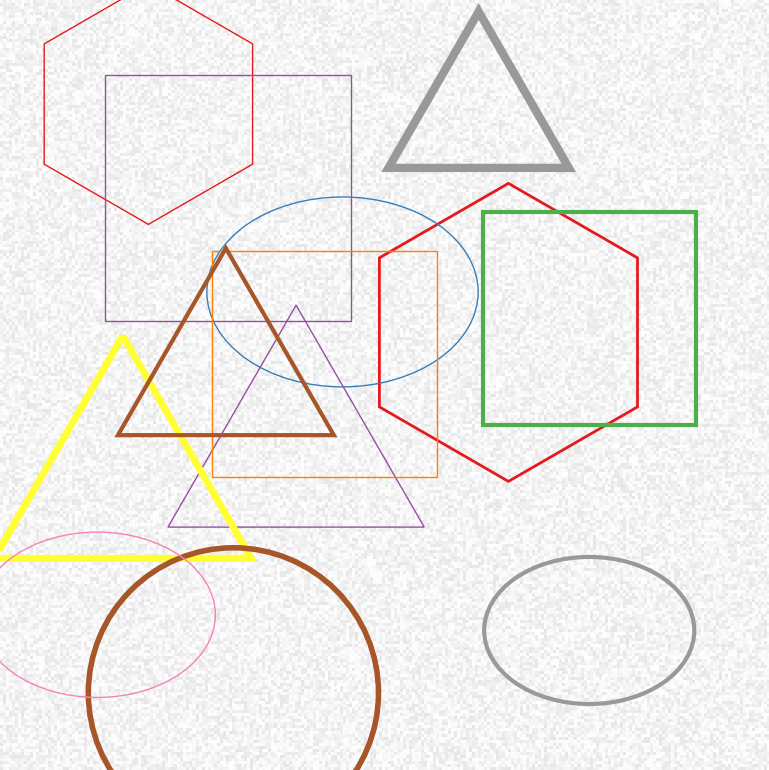[{"shape": "hexagon", "thickness": 1, "radius": 0.97, "center": [0.66, 0.568]}, {"shape": "hexagon", "thickness": 0.5, "radius": 0.78, "center": [0.193, 0.865]}, {"shape": "oval", "thickness": 0.5, "radius": 0.88, "center": [0.445, 0.621]}, {"shape": "square", "thickness": 1.5, "radius": 0.69, "center": [0.765, 0.587]}, {"shape": "triangle", "thickness": 0.5, "radius": 0.96, "center": [0.385, 0.412]}, {"shape": "square", "thickness": 0.5, "radius": 0.8, "center": [0.296, 0.742]}, {"shape": "square", "thickness": 0.5, "radius": 0.73, "center": [0.421, 0.527]}, {"shape": "triangle", "thickness": 2.5, "radius": 0.96, "center": [0.159, 0.371]}, {"shape": "circle", "thickness": 2, "radius": 0.94, "center": [0.303, 0.1]}, {"shape": "triangle", "thickness": 1.5, "radius": 0.81, "center": [0.293, 0.516]}, {"shape": "oval", "thickness": 0.5, "radius": 0.77, "center": [0.126, 0.202]}, {"shape": "triangle", "thickness": 3, "radius": 0.68, "center": [0.622, 0.85]}, {"shape": "oval", "thickness": 1.5, "radius": 0.68, "center": [0.765, 0.181]}]